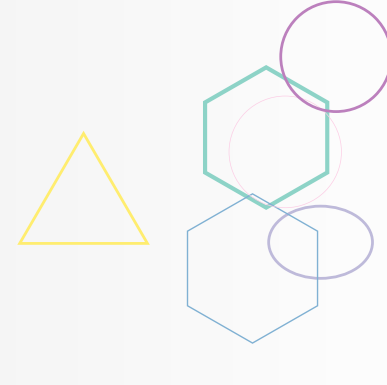[{"shape": "hexagon", "thickness": 3, "radius": 0.91, "center": [0.687, 0.643]}, {"shape": "oval", "thickness": 2, "radius": 0.67, "center": [0.827, 0.371]}, {"shape": "hexagon", "thickness": 1, "radius": 0.97, "center": [0.652, 0.303]}, {"shape": "circle", "thickness": 0.5, "radius": 0.73, "center": [0.736, 0.606]}, {"shape": "circle", "thickness": 2, "radius": 0.71, "center": [0.867, 0.853]}, {"shape": "triangle", "thickness": 2, "radius": 0.95, "center": [0.216, 0.463]}]